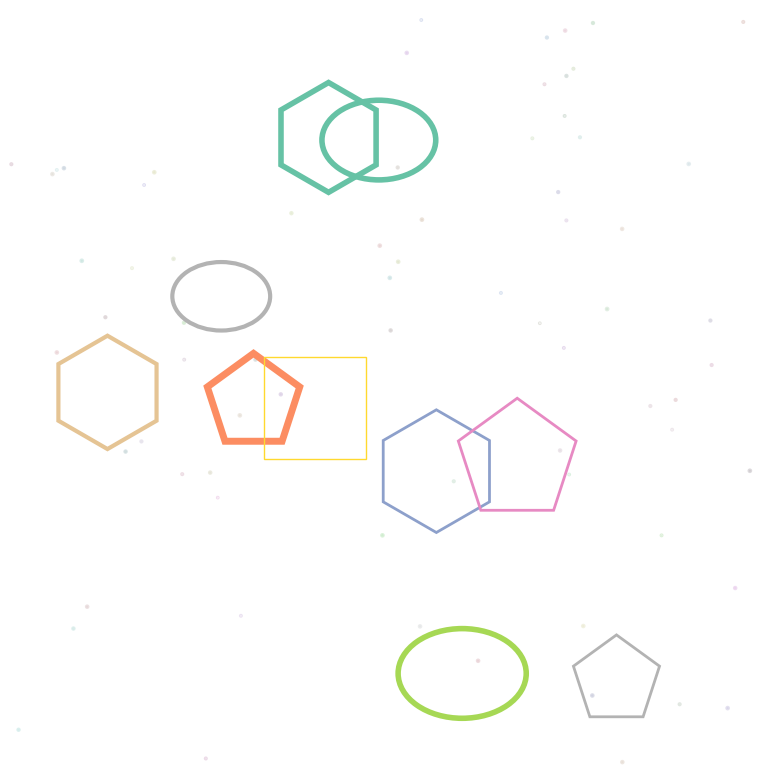[{"shape": "hexagon", "thickness": 2, "radius": 0.36, "center": [0.427, 0.822]}, {"shape": "oval", "thickness": 2, "radius": 0.37, "center": [0.492, 0.818]}, {"shape": "pentagon", "thickness": 2.5, "radius": 0.32, "center": [0.329, 0.478]}, {"shape": "hexagon", "thickness": 1, "radius": 0.4, "center": [0.567, 0.388]}, {"shape": "pentagon", "thickness": 1, "radius": 0.4, "center": [0.672, 0.402]}, {"shape": "oval", "thickness": 2, "radius": 0.42, "center": [0.6, 0.125]}, {"shape": "square", "thickness": 0.5, "radius": 0.33, "center": [0.409, 0.47]}, {"shape": "hexagon", "thickness": 1.5, "radius": 0.37, "center": [0.14, 0.49]}, {"shape": "oval", "thickness": 1.5, "radius": 0.32, "center": [0.287, 0.615]}, {"shape": "pentagon", "thickness": 1, "radius": 0.29, "center": [0.801, 0.117]}]